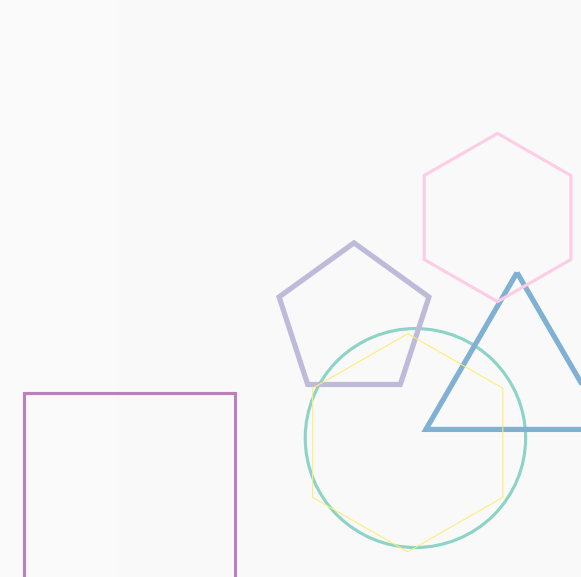[{"shape": "circle", "thickness": 1.5, "radius": 0.95, "center": [0.715, 0.241]}, {"shape": "pentagon", "thickness": 2.5, "radius": 0.68, "center": [0.609, 0.443]}, {"shape": "triangle", "thickness": 2.5, "radius": 0.91, "center": [0.89, 0.346]}, {"shape": "hexagon", "thickness": 1.5, "radius": 0.73, "center": [0.856, 0.623]}, {"shape": "square", "thickness": 1.5, "radius": 0.91, "center": [0.223, 0.138]}, {"shape": "hexagon", "thickness": 0.5, "radius": 0.94, "center": [0.701, 0.232]}]